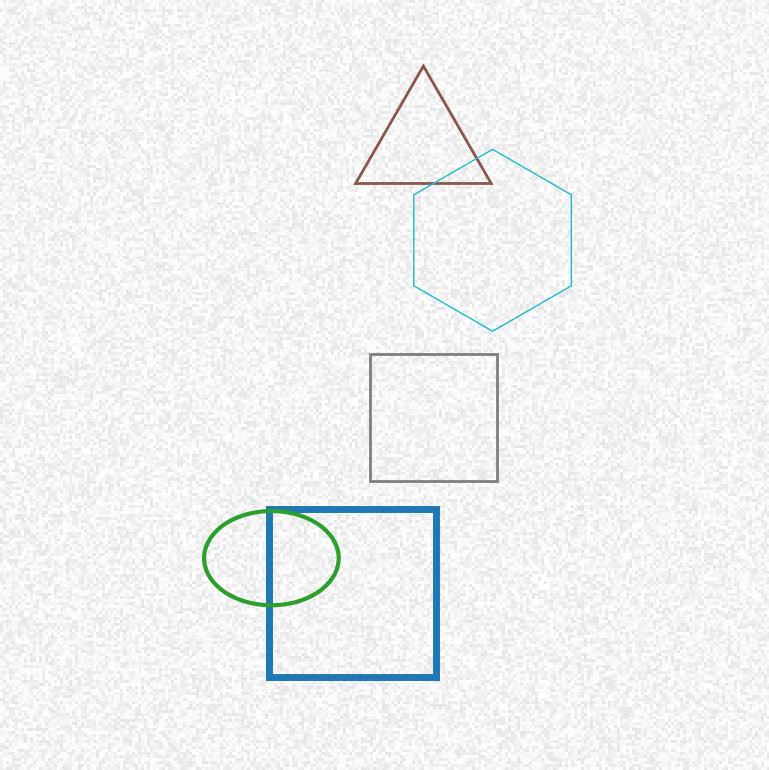[{"shape": "square", "thickness": 2.5, "radius": 0.54, "center": [0.458, 0.23]}, {"shape": "oval", "thickness": 1.5, "radius": 0.44, "center": [0.352, 0.275]}, {"shape": "triangle", "thickness": 1, "radius": 0.51, "center": [0.55, 0.813]}, {"shape": "square", "thickness": 1, "radius": 0.41, "center": [0.562, 0.457]}, {"shape": "hexagon", "thickness": 0.5, "radius": 0.59, "center": [0.64, 0.688]}]